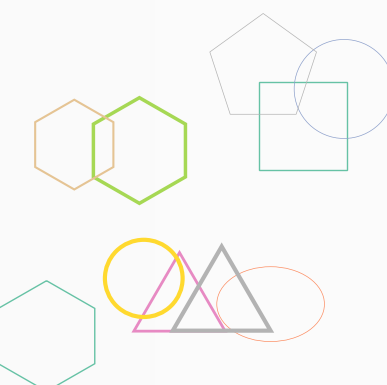[{"shape": "square", "thickness": 1, "radius": 0.57, "center": [0.782, 0.673]}, {"shape": "hexagon", "thickness": 1, "radius": 0.72, "center": [0.12, 0.127]}, {"shape": "oval", "thickness": 0.5, "radius": 0.69, "center": [0.698, 0.21]}, {"shape": "circle", "thickness": 0.5, "radius": 0.64, "center": [0.888, 0.769]}, {"shape": "triangle", "thickness": 2, "radius": 0.68, "center": [0.463, 0.208]}, {"shape": "hexagon", "thickness": 2.5, "radius": 0.69, "center": [0.36, 0.609]}, {"shape": "circle", "thickness": 3, "radius": 0.5, "center": [0.371, 0.277]}, {"shape": "hexagon", "thickness": 1.5, "radius": 0.58, "center": [0.192, 0.624]}, {"shape": "pentagon", "thickness": 0.5, "radius": 0.72, "center": [0.679, 0.82]}, {"shape": "triangle", "thickness": 3, "radius": 0.73, "center": [0.572, 0.214]}]